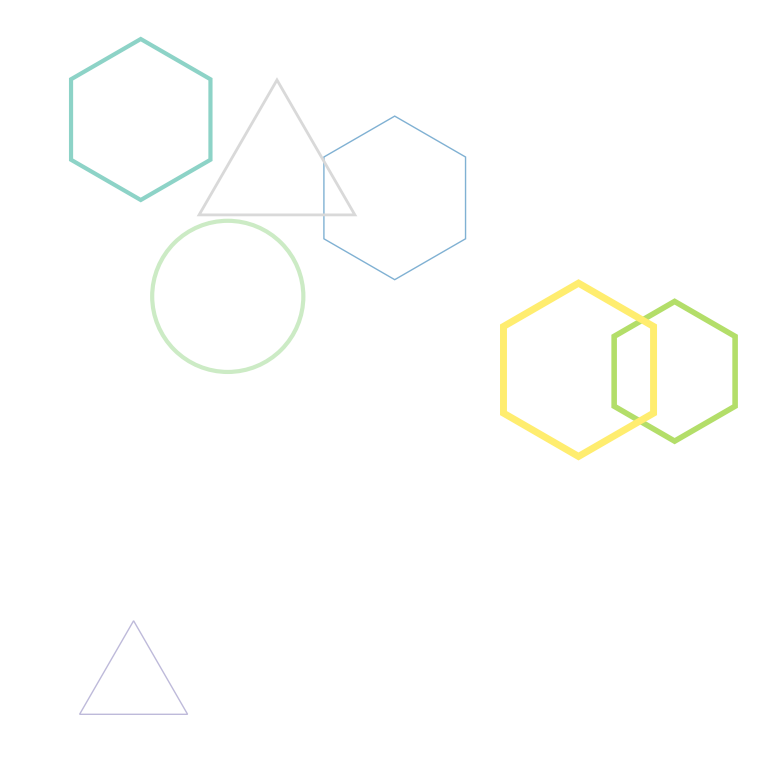[{"shape": "hexagon", "thickness": 1.5, "radius": 0.52, "center": [0.183, 0.845]}, {"shape": "triangle", "thickness": 0.5, "radius": 0.4, "center": [0.173, 0.113]}, {"shape": "hexagon", "thickness": 0.5, "radius": 0.53, "center": [0.513, 0.743]}, {"shape": "hexagon", "thickness": 2, "radius": 0.45, "center": [0.876, 0.518]}, {"shape": "triangle", "thickness": 1, "radius": 0.58, "center": [0.36, 0.779]}, {"shape": "circle", "thickness": 1.5, "radius": 0.49, "center": [0.296, 0.615]}, {"shape": "hexagon", "thickness": 2.5, "radius": 0.56, "center": [0.751, 0.52]}]